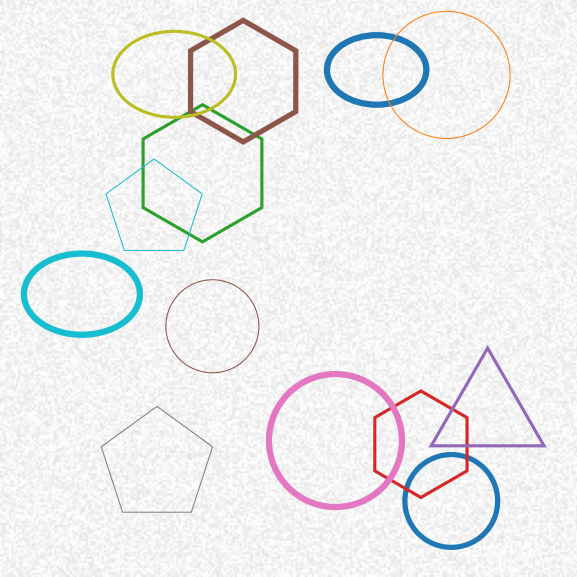[{"shape": "circle", "thickness": 2.5, "radius": 0.4, "center": [0.781, 0.132]}, {"shape": "oval", "thickness": 3, "radius": 0.43, "center": [0.652, 0.878]}, {"shape": "circle", "thickness": 0.5, "radius": 0.55, "center": [0.773, 0.869]}, {"shape": "hexagon", "thickness": 1.5, "radius": 0.59, "center": [0.351, 0.699]}, {"shape": "hexagon", "thickness": 1.5, "radius": 0.46, "center": [0.729, 0.23]}, {"shape": "triangle", "thickness": 1.5, "radius": 0.56, "center": [0.844, 0.284]}, {"shape": "hexagon", "thickness": 2.5, "radius": 0.53, "center": [0.421, 0.859]}, {"shape": "circle", "thickness": 0.5, "radius": 0.4, "center": [0.368, 0.434]}, {"shape": "circle", "thickness": 3, "radius": 0.58, "center": [0.581, 0.236]}, {"shape": "pentagon", "thickness": 0.5, "radius": 0.51, "center": [0.272, 0.194]}, {"shape": "oval", "thickness": 1.5, "radius": 0.53, "center": [0.302, 0.87]}, {"shape": "oval", "thickness": 3, "radius": 0.5, "center": [0.142, 0.49]}, {"shape": "pentagon", "thickness": 0.5, "radius": 0.44, "center": [0.267, 0.636]}]